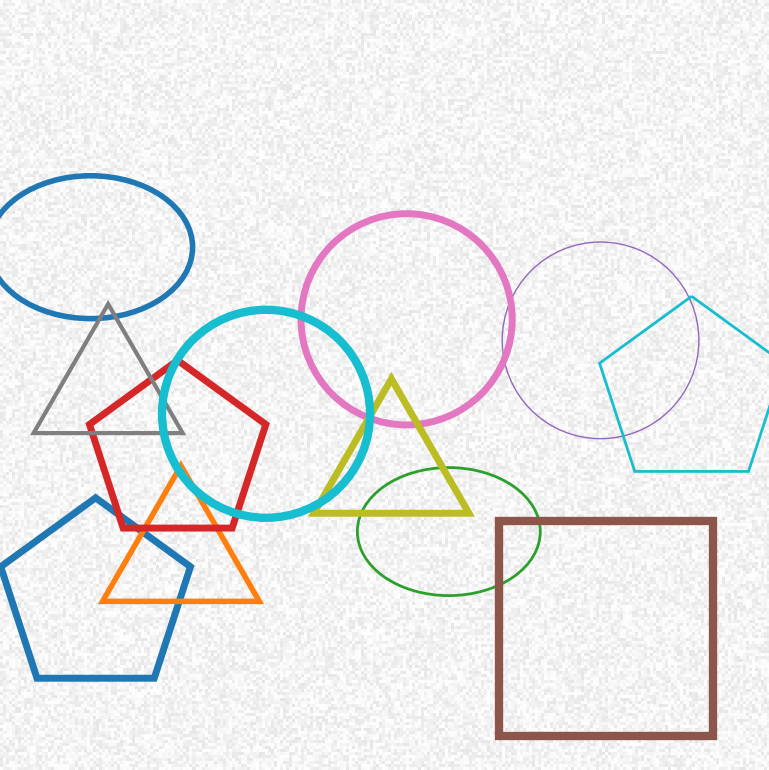[{"shape": "oval", "thickness": 2, "radius": 0.66, "center": [0.118, 0.679]}, {"shape": "pentagon", "thickness": 2.5, "radius": 0.65, "center": [0.124, 0.224]}, {"shape": "triangle", "thickness": 2, "radius": 0.59, "center": [0.235, 0.278]}, {"shape": "oval", "thickness": 1, "radius": 0.59, "center": [0.583, 0.31]}, {"shape": "pentagon", "thickness": 2.5, "radius": 0.6, "center": [0.231, 0.412]}, {"shape": "circle", "thickness": 0.5, "radius": 0.64, "center": [0.78, 0.558]}, {"shape": "square", "thickness": 3, "radius": 0.7, "center": [0.787, 0.183]}, {"shape": "circle", "thickness": 2.5, "radius": 0.69, "center": [0.528, 0.585]}, {"shape": "triangle", "thickness": 1.5, "radius": 0.56, "center": [0.14, 0.493]}, {"shape": "triangle", "thickness": 2.5, "radius": 0.58, "center": [0.508, 0.392]}, {"shape": "circle", "thickness": 3, "radius": 0.68, "center": [0.345, 0.463]}, {"shape": "pentagon", "thickness": 1, "radius": 0.63, "center": [0.898, 0.489]}]